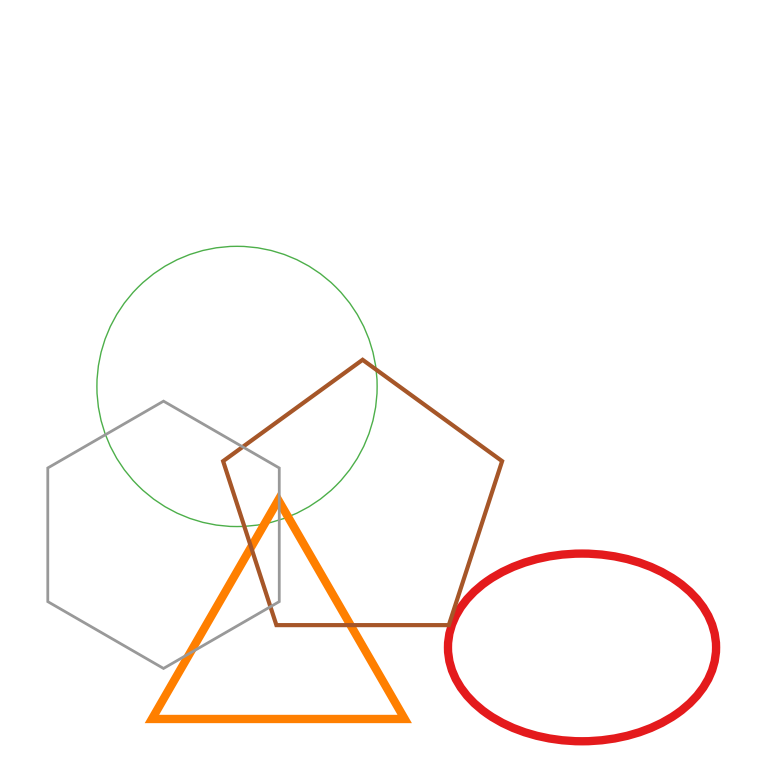[{"shape": "oval", "thickness": 3, "radius": 0.87, "center": [0.756, 0.159]}, {"shape": "circle", "thickness": 0.5, "radius": 0.91, "center": [0.308, 0.498]}, {"shape": "triangle", "thickness": 3, "radius": 0.95, "center": [0.361, 0.161]}, {"shape": "pentagon", "thickness": 1.5, "radius": 0.95, "center": [0.471, 0.342]}, {"shape": "hexagon", "thickness": 1, "radius": 0.87, "center": [0.212, 0.305]}]